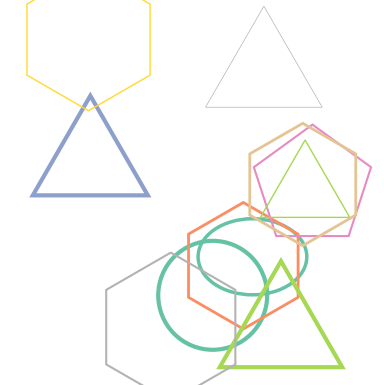[{"shape": "oval", "thickness": 2.5, "radius": 0.71, "center": [0.656, 0.333]}, {"shape": "circle", "thickness": 3, "radius": 0.71, "center": [0.553, 0.233]}, {"shape": "hexagon", "thickness": 2, "radius": 0.82, "center": [0.632, 0.31]}, {"shape": "triangle", "thickness": 3, "radius": 0.86, "center": [0.235, 0.579]}, {"shape": "pentagon", "thickness": 1.5, "radius": 0.8, "center": [0.812, 0.516]}, {"shape": "triangle", "thickness": 3, "radius": 0.92, "center": [0.73, 0.138]}, {"shape": "triangle", "thickness": 1, "radius": 0.67, "center": [0.792, 0.502]}, {"shape": "hexagon", "thickness": 1, "radius": 0.92, "center": [0.23, 0.897]}, {"shape": "hexagon", "thickness": 2, "radius": 0.79, "center": [0.786, 0.521]}, {"shape": "hexagon", "thickness": 1.5, "radius": 0.97, "center": [0.444, 0.15]}, {"shape": "triangle", "thickness": 0.5, "radius": 0.87, "center": [0.685, 0.809]}]